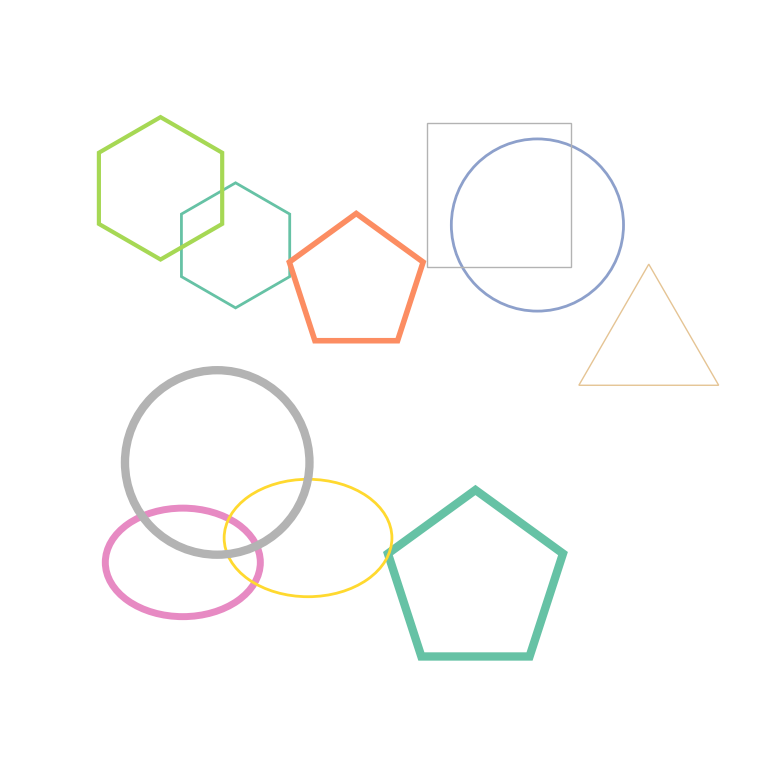[{"shape": "pentagon", "thickness": 3, "radius": 0.6, "center": [0.617, 0.244]}, {"shape": "hexagon", "thickness": 1, "radius": 0.41, "center": [0.306, 0.681]}, {"shape": "pentagon", "thickness": 2, "radius": 0.46, "center": [0.463, 0.631]}, {"shape": "circle", "thickness": 1, "radius": 0.56, "center": [0.698, 0.708]}, {"shape": "oval", "thickness": 2.5, "radius": 0.5, "center": [0.237, 0.27]}, {"shape": "hexagon", "thickness": 1.5, "radius": 0.46, "center": [0.208, 0.755]}, {"shape": "oval", "thickness": 1, "radius": 0.54, "center": [0.4, 0.301]}, {"shape": "triangle", "thickness": 0.5, "radius": 0.52, "center": [0.843, 0.552]}, {"shape": "square", "thickness": 0.5, "radius": 0.47, "center": [0.648, 0.746]}, {"shape": "circle", "thickness": 3, "radius": 0.6, "center": [0.282, 0.399]}]